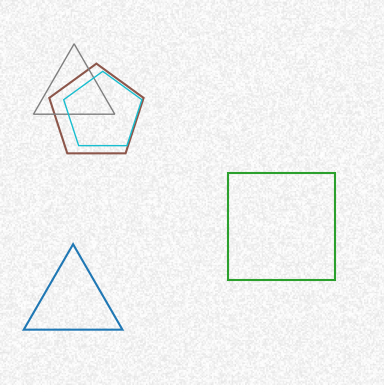[{"shape": "triangle", "thickness": 1.5, "radius": 0.74, "center": [0.19, 0.218]}, {"shape": "square", "thickness": 1.5, "radius": 0.69, "center": [0.731, 0.411]}, {"shape": "pentagon", "thickness": 1.5, "radius": 0.64, "center": [0.25, 0.706]}, {"shape": "triangle", "thickness": 1, "radius": 0.61, "center": [0.193, 0.764]}, {"shape": "pentagon", "thickness": 1, "radius": 0.53, "center": [0.267, 0.708]}]